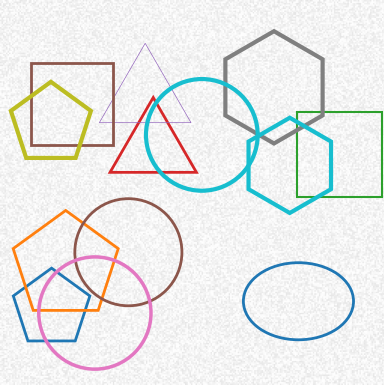[{"shape": "pentagon", "thickness": 2, "radius": 0.52, "center": [0.134, 0.199]}, {"shape": "oval", "thickness": 2, "radius": 0.72, "center": [0.775, 0.218]}, {"shape": "pentagon", "thickness": 2, "radius": 0.72, "center": [0.171, 0.31]}, {"shape": "square", "thickness": 1.5, "radius": 0.55, "center": [0.882, 0.598]}, {"shape": "triangle", "thickness": 2, "radius": 0.65, "center": [0.398, 0.617]}, {"shape": "triangle", "thickness": 0.5, "radius": 0.69, "center": [0.377, 0.75]}, {"shape": "circle", "thickness": 2, "radius": 0.7, "center": [0.333, 0.345]}, {"shape": "square", "thickness": 2, "radius": 0.53, "center": [0.187, 0.73]}, {"shape": "circle", "thickness": 2.5, "radius": 0.73, "center": [0.246, 0.187]}, {"shape": "hexagon", "thickness": 3, "radius": 0.73, "center": [0.712, 0.773]}, {"shape": "pentagon", "thickness": 3, "radius": 0.55, "center": [0.132, 0.678]}, {"shape": "circle", "thickness": 3, "radius": 0.73, "center": [0.524, 0.65]}, {"shape": "hexagon", "thickness": 3, "radius": 0.62, "center": [0.753, 0.57]}]